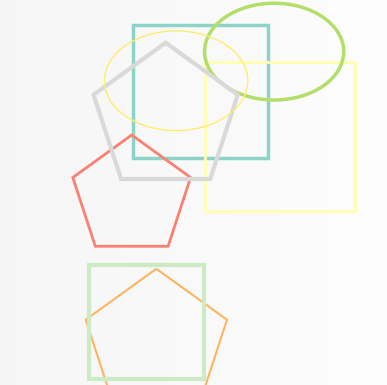[{"shape": "square", "thickness": 2.5, "radius": 0.87, "center": [0.518, 0.763]}, {"shape": "square", "thickness": 2, "radius": 0.97, "center": [0.723, 0.646]}, {"shape": "pentagon", "thickness": 2, "radius": 0.8, "center": [0.34, 0.49]}, {"shape": "pentagon", "thickness": 1.5, "radius": 0.96, "center": [0.403, 0.11]}, {"shape": "oval", "thickness": 2.5, "radius": 0.9, "center": [0.707, 0.866]}, {"shape": "pentagon", "thickness": 3, "radius": 0.98, "center": [0.428, 0.693]}, {"shape": "square", "thickness": 3, "radius": 0.74, "center": [0.379, 0.163]}, {"shape": "oval", "thickness": 1, "radius": 0.93, "center": [0.455, 0.79]}]